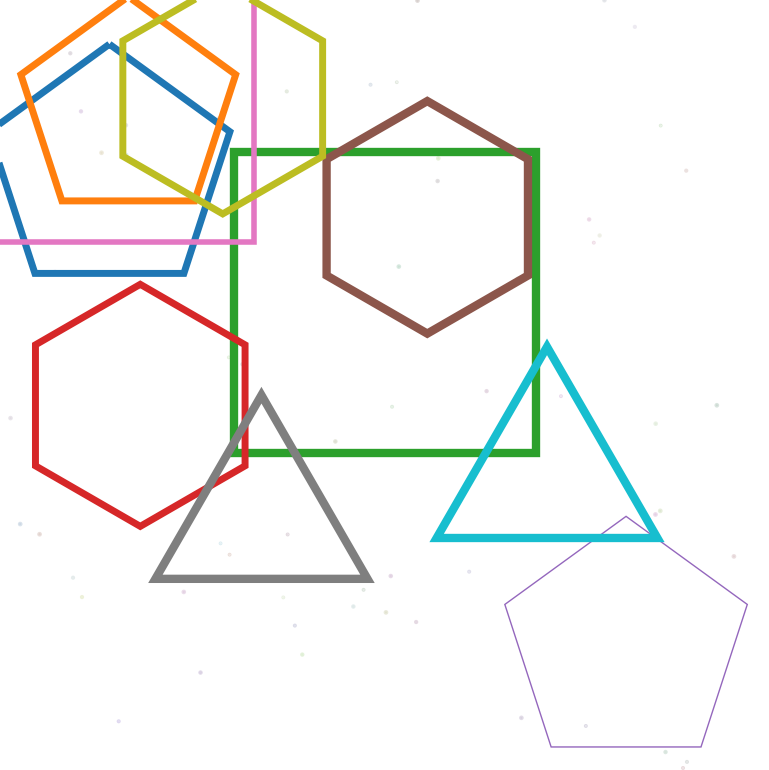[{"shape": "pentagon", "thickness": 2.5, "radius": 0.82, "center": [0.142, 0.778]}, {"shape": "pentagon", "thickness": 2.5, "radius": 0.73, "center": [0.167, 0.858]}, {"shape": "square", "thickness": 3, "radius": 0.98, "center": [0.5, 0.607]}, {"shape": "hexagon", "thickness": 2.5, "radius": 0.79, "center": [0.182, 0.474]}, {"shape": "pentagon", "thickness": 0.5, "radius": 0.83, "center": [0.813, 0.164]}, {"shape": "hexagon", "thickness": 3, "radius": 0.75, "center": [0.555, 0.718]}, {"shape": "square", "thickness": 2, "radius": 0.85, "center": [0.16, 0.855]}, {"shape": "triangle", "thickness": 3, "radius": 0.8, "center": [0.34, 0.328]}, {"shape": "hexagon", "thickness": 2.5, "radius": 0.75, "center": [0.289, 0.872]}, {"shape": "triangle", "thickness": 3, "radius": 0.83, "center": [0.71, 0.384]}]